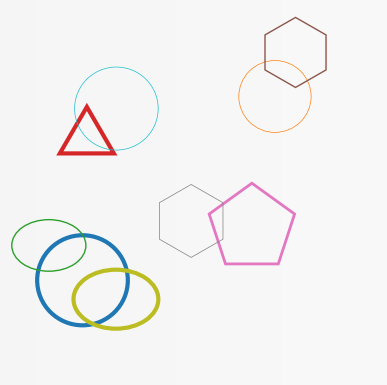[{"shape": "circle", "thickness": 3, "radius": 0.58, "center": [0.213, 0.272]}, {"shape": "circle", "thickness": 0.5, "radius": 0.47, "center": [0.71, 0.749]}, {"shape": "oval", "thickness": 1, "radius": 0.48, "center": [0.126, 0.363]}, {"shape": "triangle", "thickness": 3, "radius": 0.4, "center": [0.224, 0.642]}, {"shape": "hexagon", "thickness": 1, "radius": 0.45, "center": [0.763, 0.864]}, {"shape": "pentagon", "thickness": 2, "radius": 0.58, "center": [0.65, 0.408]}, {"shape": "hexagon", "thickness": 0.5, "radius": 0.47, "center": [0.493, 0.426]}, {"shape": "oval", "thickness": 3, "radius": 0.55, "center": [0.299, 0.223]}, {"shape": "circle", "thickness": 0.5, "radius": 0.54, "center": [0.3, 0.718]}]